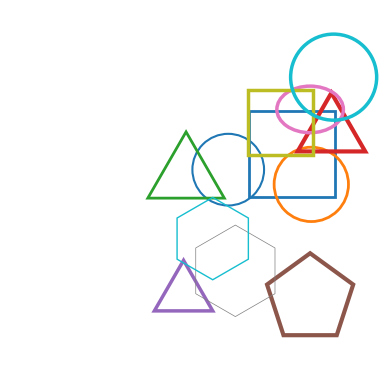[{"shape": "circle", "thickness": 1.5, "radius": 0.47, "center": [0.593, 0.559]}, {"shape": "square", "thickness": 2, "radius": 0.56, "center": [0.758, 0.6]}, {"shape": "circle", "thickness": 2, "radius": 0.48, "center": [0.809, 0.521]}, {"shape": "triangle", "thickness": 2, "radius": 0.57, "center": [0.483, 0.543]}, {"shape": "triangle", "thickness": 3, "radius": 0.51, "center": [0.861, 0.657]}, {"shape": "triangle", "thickness": 2.5, "radius": 0.44, "center": [0.477, 0.236]}, {"shape": "pentagon", "thickness": 3, "radius": 0.59, "center": [0.806, 0.225]}, {"shape": "oval", "thickness": 2.5, "radius": 0.43, "center": [0.806, 0.716]}, {"shape": "hexagon", "thickness": 0.5, "radius": 0.59, "center": [0.611, 0.297]}, {"shape": "square", "thickness": 2.5, "radius": 0.42, "center": [0.729, 0.682]}, {"shape": "hexagon", "thickness": 1, "radius": 0.53, "center": [0.553, 0.38]}, {"shape": "circle", "thickness": 2.5, "radius": 0.56, "center": [0.867, 0.8]}]